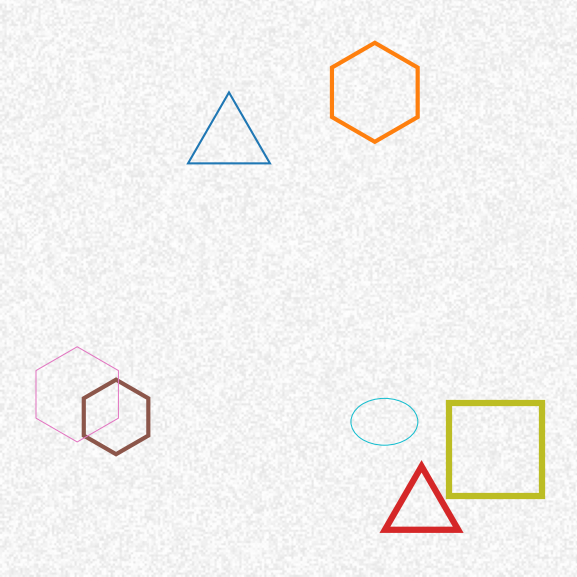[{"shape": "triangle", "thickness": 1, "radius": 0.41, "center": [0.397, 0.757]}, {"shape": "hexagon", "thickness": 2, "radius": 0.43, "center": [0.649, 0.839]}, {"shape": "triangle", "thickness": 3, "radius": 0.37, "center": [0.73, 0.118]}, {"shape": "hexagon", "thickness": 2, "radius": 0.32, "center": [0.201, 0.277]}, {"shape": "hexagon", "thickness": 0.5, "radius": 0.41, "center": [0.134, 0.316]}, {"shape": "square", "thickness": 3, "radius": 0.4, "center": [0.858, 0.221]}, {"shape": "oval", "thickness": 0.5, "radius": 0.29, "center": [0.666, 0.269]}]